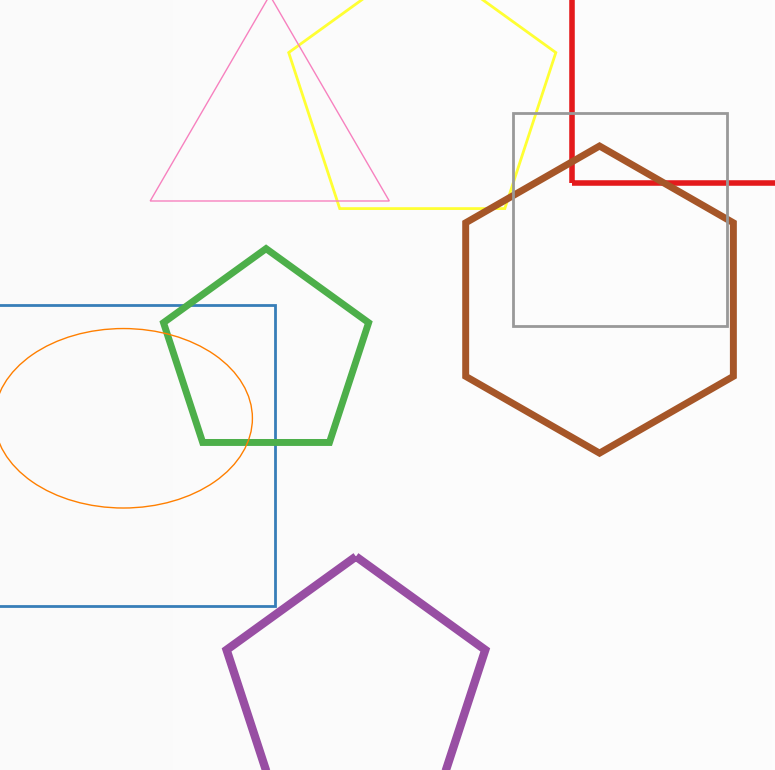[{"shape": "square", "thickness": 2, "radius": 0.68, "center": [0.873, 0.898]}, {"shape": "square", "thickness": 1, "radius": 0.98, "center": [0.159, 0.409]}, {"shape": "pentagon", "thickness": 2.5, "radius": 0.7, "center": [0.343, 0.538]}, {"shape": "pentagon", "thickness": 3, "radius": 0.88, "center": [0.459, 0.102]}, {"shape": "oval", "thickness": 0.5, "radius": 0.83, "center": [0.159, 0.457]}, {"shape": "pentagon", "thickness": 1, "radius": 0.91, "center": [0.545, 0.876]}, {"shape": "hexagon", "thickness": 2.5, "radius": 1.0, "center": [0.774, 0.611]}, {"shape": "triangle", "thickness": 0.5, "radius": 0.89, "center": [0.348, 0.828]}, {"shape": "square", "thickness": 1, "radius": 0.69, "center": [0.8, 0.715]}]